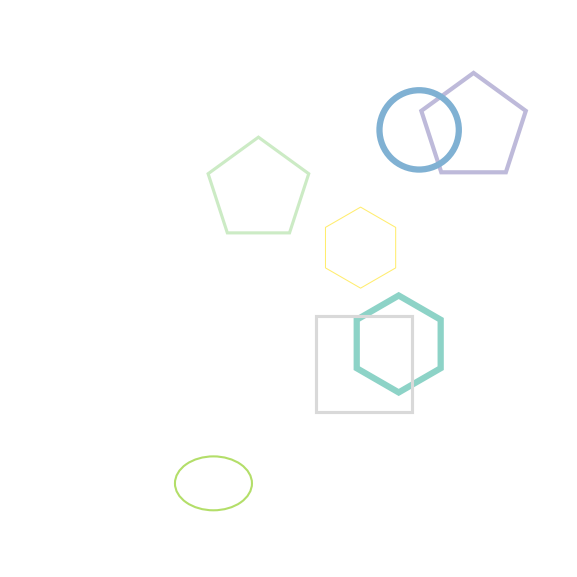[{"shape": "hexagon", "thickness": 3, "radius": 0.42, "center": [0.69, 0.404]}, {"shape": "pentagon", "thickness": 2, "radius": 0.48, "center": [0.82, 0.778]}, {"shape": "circle", "thickness": 3, "radius": 0.34, "center": [0.726, 0.774]}, {"shape": "oval", "thickness": 1, "radius": 0.33, "center": [0.37, 0.162]}, {"shape": "square", "thickness": 1.5, "radius": 0.41, "center": [0.631, 0.369]}, {"shape": "pentagon", "thickness": 1.5, "radius": 0.46, "center": [0.447, 0.67]}, {"shape": "hexagon", "thickness": 0.5, "radius": 0.35, "center": [0.624, 0.57]}]